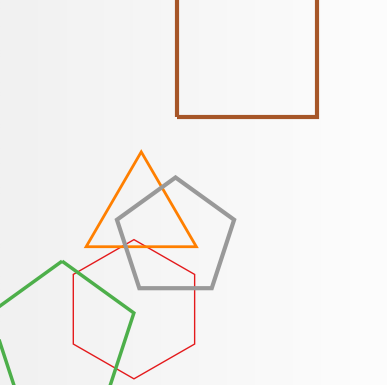[{"shape": "hexagon", "thickness": 1, "radius": 0.9, "center": [0.346, 0.197]}, {"shape": "pentagon", "thickness": 2.5, "radius": 0.97, "center": [0.16, 0.127]}, {"shape": "triangle", "thickness": 2, "radius": 0.82, "center": [0.365, 0.441]}, {"shape": "square", "thickness": 3, "radius": 0.9, "center": [0.638, 0.878]}, {"shape": "pentagon", "thickness": 3, "radius": 0.79, "center": [0.453, 0.38]}]